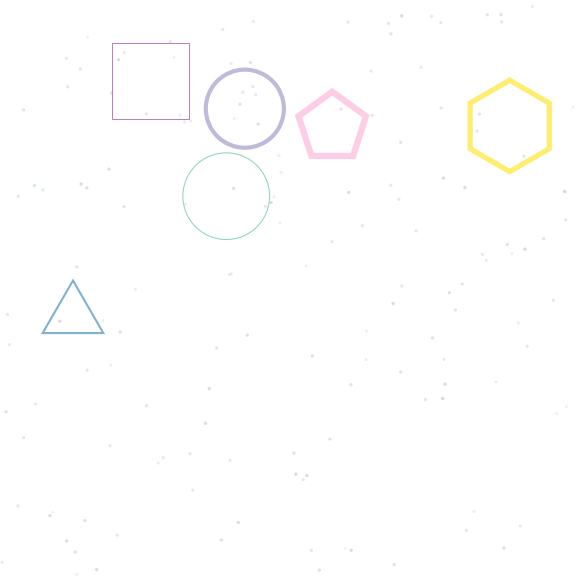[{"shape": "circle", "thickness": 0.5, "radius": 0.38, "center": [0.392, 0.659]}, {"shape": "circle", "thickness": 2, "radius": 0.34, "center": [0.424, 0.811]}, {"shape": "triangle", "thickness": 1, "radius": 0.3, "center": [0.126, 0.453]}, {"shape": "pentagon", "thickness": 3, "radius": 0.31, "center": [0.575, 0.779]}, {"shape": "square", "thickness": 0.5, "radius": 0.33, "center": [0.261, 0.859]}, {"shape": "hexagon", "thickness": 2.5, "radius": 0.4, "center": [0.883, 0.781]}]